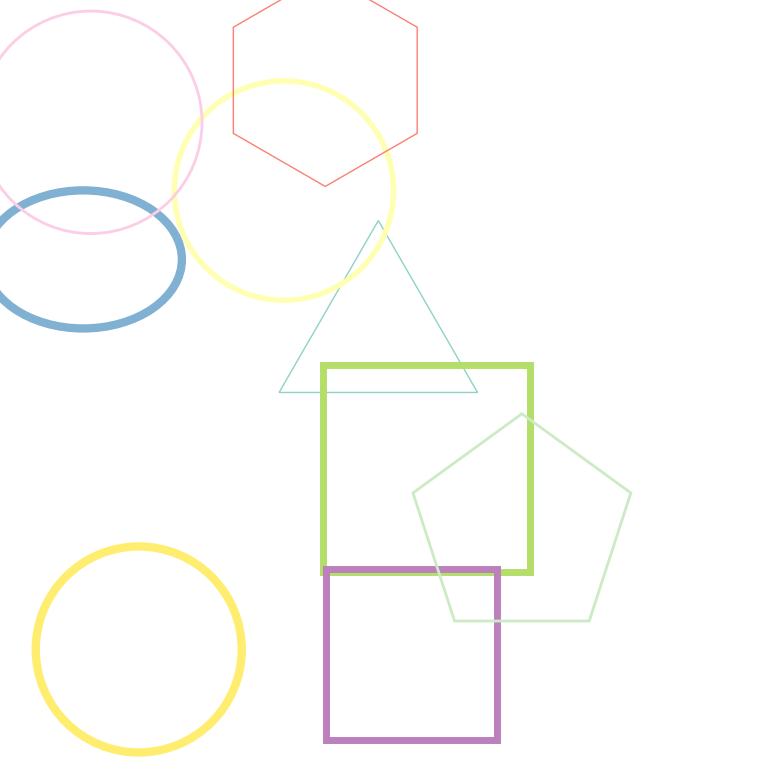[{"shape": "triangle", "thickness": 0.5, "radius": 0.74, "center": [0.491, 0.565]}, {"shape": "circle", "thickness": 2, "radius": 0.71, "center": [0.369, 0.752]}, {"shape": "hexagon", "thickness": 0.5, "radius": 0.69, "center": [0.422, 0.896]}, {"shape": "oval", "thickness": 3, "radius": 0.64, "center": [0.108, 0.663]}, {"shape": "square", "thickness": 2.5, "radius": 0.67, "center": [0.554, 0.392]}, {"shape": "circle", "thickness": 1, "radius": 0.72, "center": [0.118, 0.841]}, {"shape": "square", "thickness": 2.5, "radius": 0.56, "center": [0.534, 0.15]}, {"shape": "pentagon", "thickness": 1, "radius": 0.74, "center": [0.678, 0.314]}, {"shape": "circle", "thickness": 3, "radius": 0.67, "center": [0.18, 0.157]}]